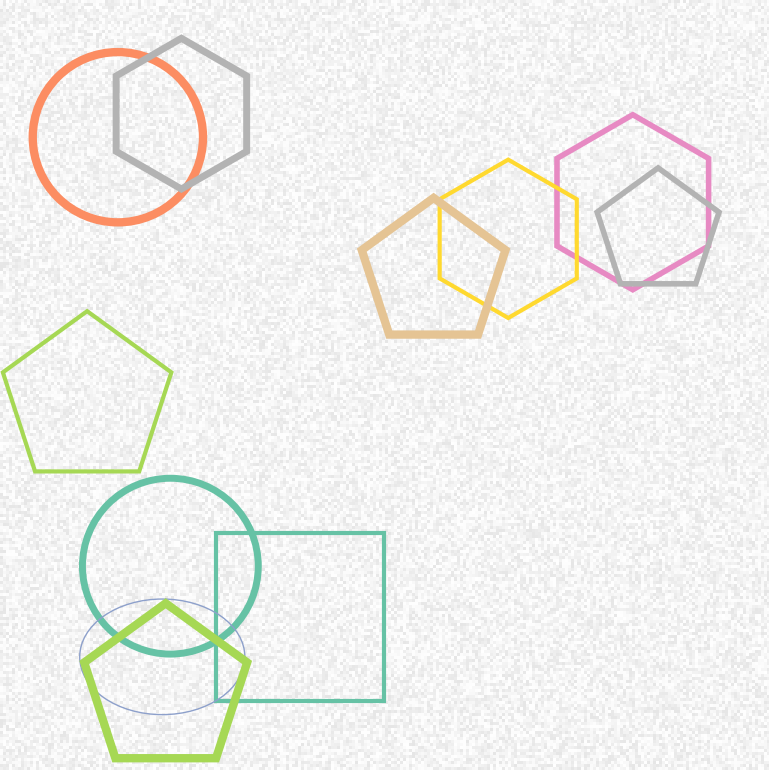[{"shape": "circle", "thickness": 2.5, "radius": 0.57, "center": [0.221, 0.265]}, {"shape": "square", "thickness": 1.5, "radius": 0.55, "center": [0.39, 0.199]}, {"shape": "circle", "thickness": 3, "radius": 0.55, "center": [0.153, 0.822]}, {"shape": "oval", "thickness": 0.5, "radius": 0.54, "center": [0.211, 0.147]}, {"shape": "hexagon", "thickness": 2, "radius": 0.57, "center": [0.822, 0.737]}, {"shape": "pentagon", "thickness": 1.5, "radius": 0.58, "center": [0.113, 0.481]}, {"shape": "pentagon", "thickness": 3, "radius": 0.56, "center": [0.215, 0.105]}, {"shape": "hexagon", "thickness": 1.5, "radius": 0.51, "center": [0.66, 0.69]}, {"shape": "pentagon", "thickness": 3, "radius": 0.49, "center": [0.563, 0.645]}, {"shape": "pentagon", "thickness": 2, "radius": 0.42, "center": [0.855, 0.699]}, {"shape": "hexagon", "thickness": 2.5, "radius": 0.49, "center": [0.236, 0.852]}]